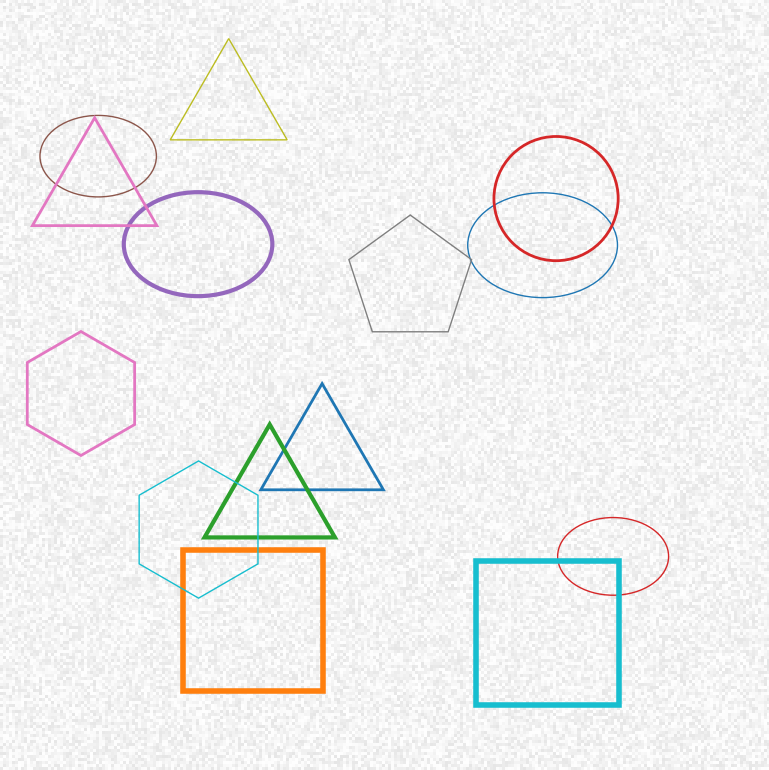[{"shape": "oval", "thickness": 0.5, "radius": 0.49, "center": [0.705, 0.682]}, {"shape": "triangle", "thickness": 1, "radius": 0.46, "center": [0.418, 0.41]}, {"shape": "square", "thickness": 2, "radius": 0.46, "center": [0.328, 0.194]}, {"shape": "triangle", "thickness": 1.5, "radius": 0.49, "center": [0.35, 0.351]}, {"shape": "circle", "thickness": 1, "radius": 0.4, "center": [0.722, 0.742]}, {"shape": "oval", "thickness": 0.5, "radius": 0.36, "center": [0.796, 0.277]}, {"shape": "oval", "thickness": 1.5, "radius": 0.48, "center": [0.257, 0.683]}, {"shape": "oval", "thickness": 0.5, "radius": 0.38, "center": [0.128, 0.797]}, {"shape": "hexagon", "thickness": 1, "radius": 0.4, "center": [0.105, 0.489]}, {"shape": "triangle", "thickness": 1, "radius": 0.47, "center": [0.123, 0.754]}, {"shape": "pentagon", "thickness": 0.5, "radius": 0.42, "center": [0.533, 0.637]}, {"shape": "triangle", "thickness": 0.5, "radius": 0.44, "center": [0.297, 0.862]}, {"shape": "square", "thickness": 2, "radius": 0.47, "center": [0.711, 0.178]}, {"shape": "hexagon", "thickness": 0.5, "radius": 0.45, "center": [0.258, 0.312]}]